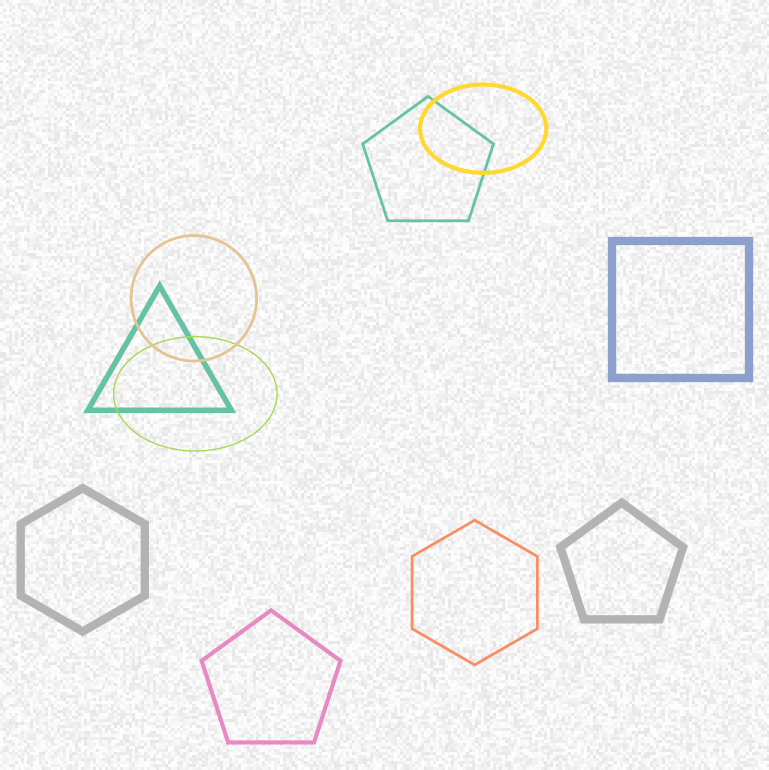[{"shape": "pentagon", "thickness": 1, "radius": 0.45, "center": [0.556, 0.785]}, {"shape": "triangle", "thickness": 2, "radius": 0.54, "center": [0.207, 0.521]}, {"shape": "hexagon", "thickness": 1, "radius": 0.47, "center": [0.616, 0.23]}, {"shape": "square", "thickness": 3, "radius": 0.45, "center": [0.884, 0.599]}, {"shape": "pentagon", "thickness": 1.5, "radius": 0.47, "center": [0.352, 0.113]}, {"shape": "oval", "thickness": 0.5, "radius": 0.53, "center": [0.254, 0.489]}, {"shape": "oval", "thickness": 1.5, "radius": 0.41, "center": [0.628, 0.833]}, {"shape": "circle", "thickness": 1, "radius": 0.41, "center": [0.252, 0.613]}, {"shape": "hexagon", "thickness": 3, "radius": 0.47, "center": [0.107, 0.273]}, {"shape": "pentagon", "thickness": 3, "radius": 0.42, "center": [0.807, 0.263]}]